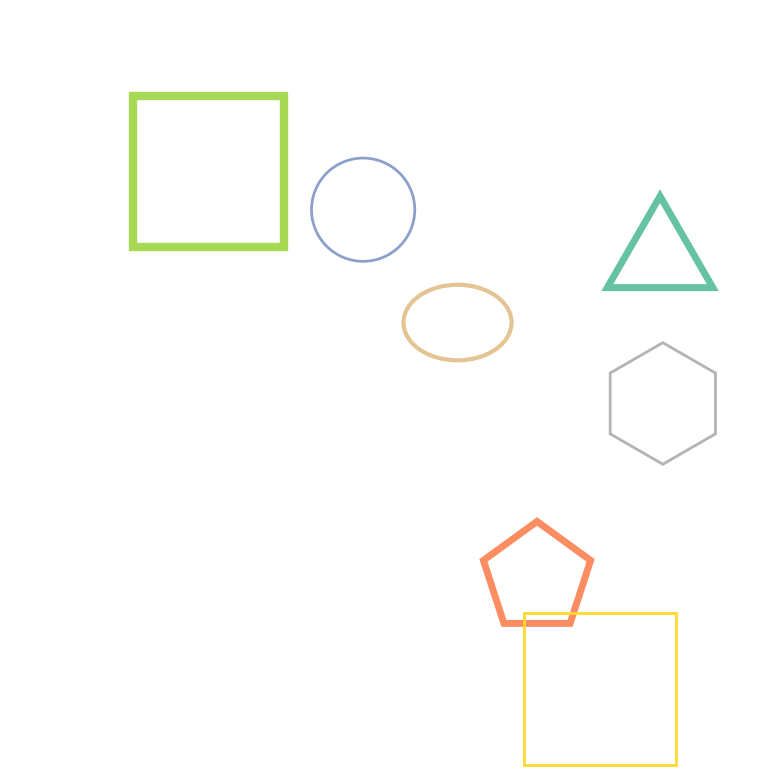[{"shape": "triangle", "thickness": 2.5, "radius": 0.4, "center": [0.857, 0.666]}, {"shape": "pentagon", "thickness": 2.5, "radius": 0.37, "center": [0.697, 0.25]}, {"shape": "circle", "thickness": 1, "radius": 0.34, "center": [0.472, 0.728]}, {"shape": "square", "thickness": 3, "radius": 0.49, "center": [0.271, 0.777]}, {"shape": "square", "thickness": 1, "radius": 0.49, "center": [0.779, 0.105]}, {"shape": "oval", "thickness": 1.5, "radius": 0.35, "center": [0.594, 0.581]}, {"shape": "hexagon", "thickness": 1, "radius": 0.39, "center": [0.861, 0.476]}]